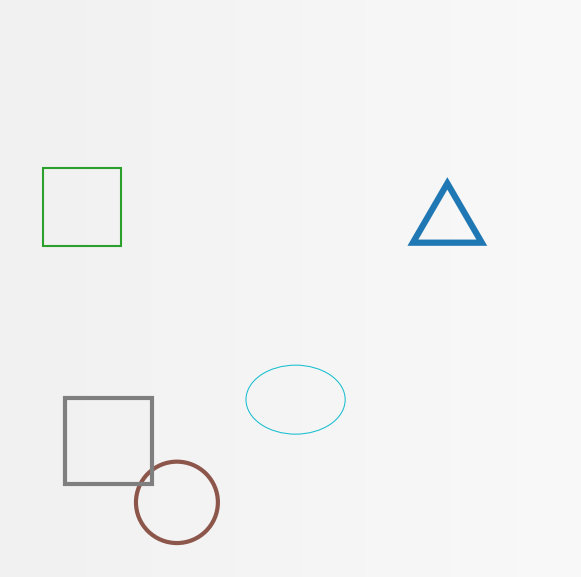[{"shape": "triangle", "thickness": 3, "radius": 0.34, "center": [0.77, 0.613]}, {"shape": "square", "thickness": 1, "radius": 0.34, "center": [0.142, 0.641]}, {"shape": "circle", "thickness": 2, "radius": 0.35, "center": [0.304, 0.129]}, {"shape": "square", "thickness": 2, "radius": 0.37, "center": [0.186, 0.236]}, {"shape": "oval", "thickness": 0.5, "radius": 0.43, "center": [0.509, 0.307]}]